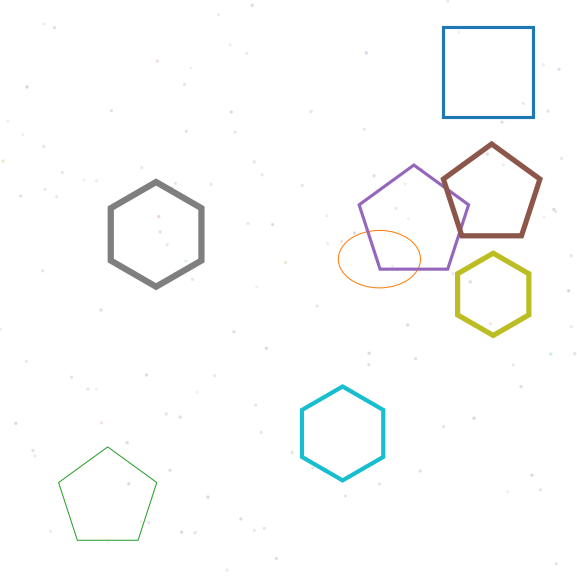[{"shape": "square", "thickness": 1.5, "radius": 0.39, "center": [0.845, 0.874]}, {"shape": "oval", "thickness": 0.5, "radius": 0.36, "center": [0.657, 0.55]}, {"shape": "pentagon", "thickness": 0.5, "radius": 0.45, "center": [0.186, 0.136]}, {"shape": "pentagon", "thickness": 1.5, "radius": 0.5, "center": [0.717, 0.614]}, {"shape": "pentagon", "thickness": 2.5, "radius": 0.44, "center": [0.851, 0.662]}, {"shape": "hexagon", "thickness": 3, "radius": 0.45, "center": [0.27, 0.593]}, {"shape": "hexagon", "thickness": 2.5, "radius": 0.36, "center": [0.854, 0.489]}, {"shape": "hexagon", "thickness": 2, "radius": 0.41, "center": [0.593, 0.249]}]